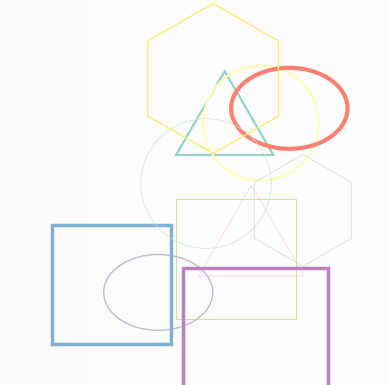[{"shape": "triangle", "thickness": 1.5, "radius": 0.72, "center": [0.58, 0.67]}, {"shape": "circle", "thickness": 1.5, "radius": 0.75, "center": [0.673, 0.68]}, {"shape": "oval", "thickness": 1, "radius": 0.7, "center": [0.408, 0.241]}, {"shape": "oval", "thickness": 3, "radius": 0.75, "center": [0.747, 0.719]}, {"shape": "square", "thickness": 2.5, "radius": 0.77, "center": [0.287, 0.261]}, {"shape": "square", "thickness": 0.5, "radius": 0.78, "center": [0.609, 0.327]}, {"shape": "triangle", "thickness": 0.5, "radius": 0.79, "center": [0.649, 0.362]}, {"shape": "hexagon", "thickness": 0.5, "radius": 0.73, "center": [0.782, 0.454]}, {"shape": "square", "thickness": 2.5, "radius": 0.94, "center": [0.66, 0.117]}, {"shape": "circle", "thickness": 0.5, "radius": 0.84, "center": [0.532, 0.523]}, {"shape": "hexagon", "thickness": 1, "radius": 0.97, "center": [0.55, 0.796]}]